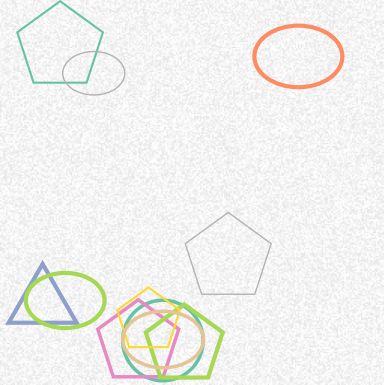[{"shape": "circle", "thickness": 2.5, "radius": 0.52, "center": [0.423, 0.116]}, {"shape": "pentagon", "thickness": 1.5, "radius": 0.59, "center": [0.156, 0.88]}, {"shape": "oval", "thickness": 3, "radius": 0.57, "center": [0.775, 0.853]}, {"shape": "triangle", "thickness": 3, "radius": 0.51, "center": [0.111, 0.213]}, {"shape": "pentagon", "thickness": 2.5, "radius": 0.55, "center": [0.359, 0.111]}, {"shape": "pentagon", "thickness": 3, "radius": 0.53, "center": [0.479, 0.104]}, {"shape": "oval", "thickness": 3, "radius": 0.51, "center": [0.169, 0.219]}, {"shape": "pentagon", "thickness": 1.5, "radius": 0.43, "center": [0.386, 0.168]}, {"shape": "oval", "thickness": 2.5, "radius": 0.52, "center": [0.424, 0.118]}, {"shape": "oval", "thickness": 1, "radius": 0.4, "center": [0.243, 0.81]}, {"shape": "pentagon", "thickness": 1, "radius": 0.59, "center": [0.593, 0.331]}]